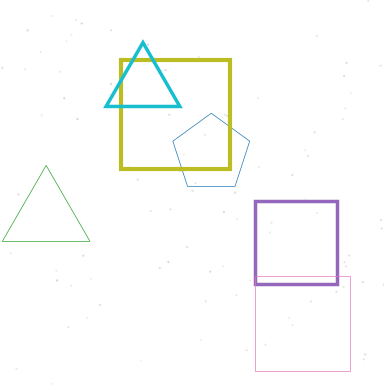[{"shape": "pentagon", "thickness": 0.5, "radius": 0.52, "center": [0.549, 0.601]}, {"shape": "triangle", "thickness": 0.5, "radius": 0.66, "center": [0.12, 0.439]}, {"shape": "square", "thickness": 2.5, "radius": 0.54, "center": [0.769, 0.37]}, {"shape": "square", "thickness": 0.5, "radius": 0.62, "center": [0.786, 0.16]}, {"shape": "square", "thickness": 3, "radius": 0.71, "center": [0.455, 0.702]}, {"shape": "triangle", "thickness": 2.5, "radius": 0.55, "center": [0.371, 0.779]}]